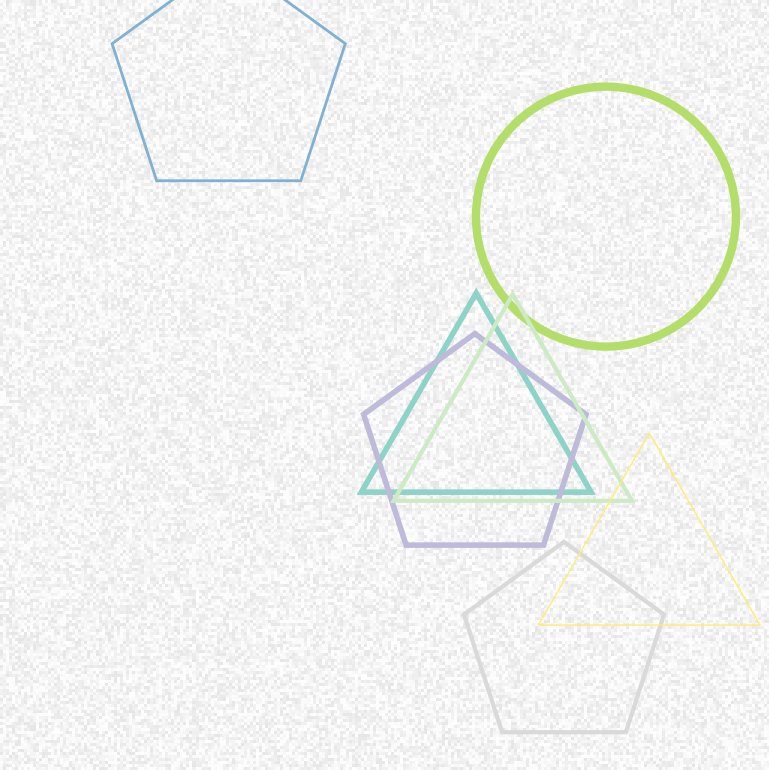[{"shape": "triangle", "thickness": 2, "radius": 0.86, "center": [0.618, 0.447]}, {"shape": "pentagon", "thickness": 2, "radius": 0.76, "center": [0.617, 0.415]}, {"shape": "pentagon", "thickness": 1, "radius": 0.8, "center": [0.297, 0.894]}, {"shape": "circle", "thickness": 3, "radius": 0.84, "center": [0.787, 0.719]}, {"shape": "pentagon", "thickness": 1.5, "radius": 0.68, "center": [0.732, 0.16]}, {"shape": "triangle", "thickness": 1.5, "radius": 0.89, "center": [0.666, 0.439]}, {"shape": "triangle", "thickness": 0.5, "radius": 0.83, "center": [0.843, 0.271]}]